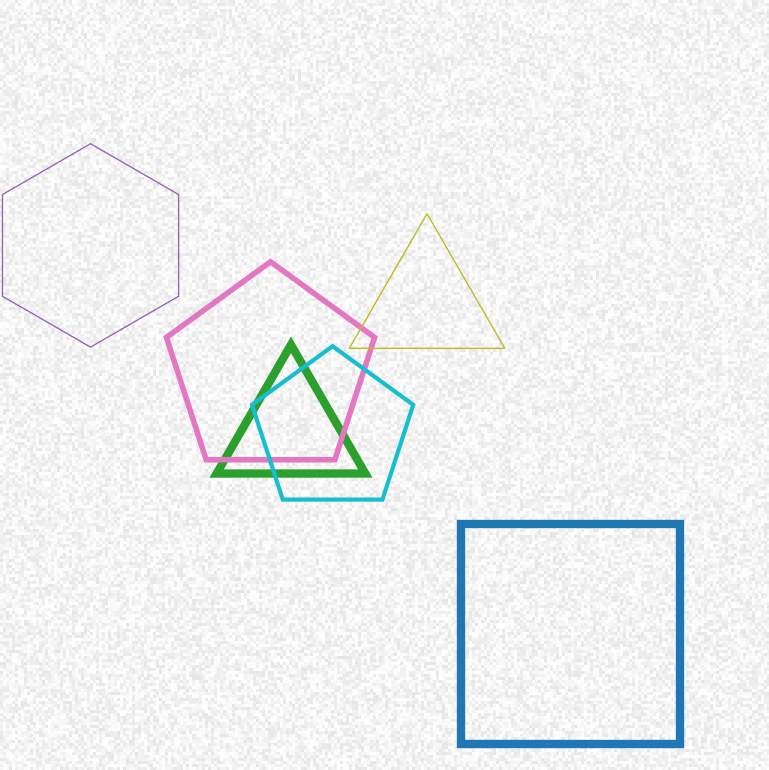[{"shape": "square", "thickness": 3, "radius": 0.71, "center": [0.741, 0.177]}, {"shape": "triangle", "thickness": 3, "radius": 0.56, "center": [0.378, 0.441]}, {"shape": "hexagon", "thickness": 0.5, "radius": 0.66, "center": [0.118, 0.681]}, {"shape": "pentagon", "thickness": 2, "radius": 0.71, "center": [0.351, 0.518]}, {"shape": "triangle", "thickness": 0.5, "radius": 0.58, "center": [0.555, 0.606]}, {"shape": "pentagon", "thickness": 1.5, "radius": 0.55, "center": [0.432, 0.44]}]